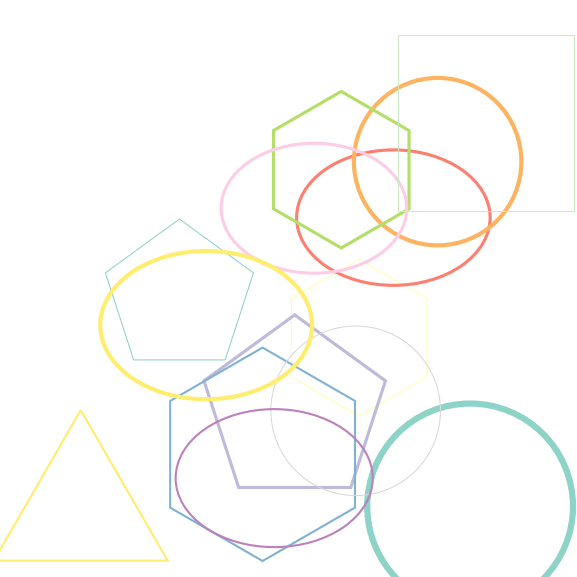[{"shape": "circle", "thickness": 3, "radius": 0.89, "center": [0.814, 0.122]}, {"shape": "pentagon", "thickness": 0.5, "radius": 0.67, "center": [0.311, 0.485]}, {"shape": "hexagon", "thickness": 0.5, "radius": 0.68, "center": [0.622, 0.414]}, {"shape": "pentagon", "thickness": 1.5, "radius": 0.83, "center": [0.51, 0.289]}, {"shape": "oval", "thickness": 1.5, "radius": 0.84, "center": [0.681, 0.622]}, {"shape": "hexagon", "thickness": 1, "radius": 0.92, "center": [0.455, 0.212]}, {"shape": "circle", "thickness": 2, "radius": 0.72, "center": [0.758, 0.719]}, {"shape": "hexagon", "thickness": 1.5, "radius": 0.68, "center": [0.591, 0.705]}, {"shape": "oval", "thickness": 1.5, "radius": 0.8, "center": [0.544, 0.639]}, {"shape": "circle", "thickness": 0.5, "radius": 0.73, "center": [0.616, 0.288]}, {"shape": "oval", "thickness": 1, "radius": 0.85, "center": [0.475, 0.171]}, {"shape": "square", "thickness": 0.5, "radius": 0.76, "center": [0.841, 0.786]}, {"shape": "triangle", "thickness": 1, "radius": 0.87, "center": [0.14, 0.115]}, {"shape": "oval", "thickness": 2, "radius": 0.92, "center": [0.357, 0.436]}]